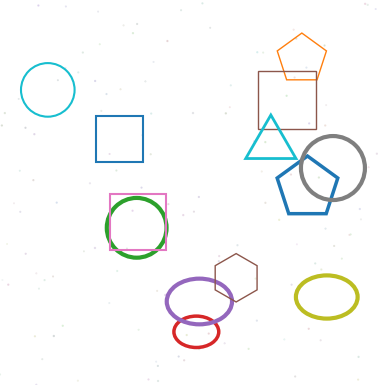[{"shape": "square", "thickness": 1.5, "radius": 0.3, "center": [0.311, 0.638]}, {"shape": "pentagon", "thickness": 2.5, "radius": 0.41, "center": [0.799, 0.512]}, {"shape": "pentagon", "thickness": 1, "radius": 0.34, "center": [0.784, 0.847]}, {"shape": "circle", "thickness": 3, "radius": 0.39, "center": [0.355, 0.408]}, {"shape": "oval", "thickness": 2.5, "radius": 0.29, "center": [0.51, 0.138]}, {"shape": "oval", "thickness": 3, "radius": 0.42, "center": [0.518, 0.217]}, {"shape": "hexagon", "thickness": 1, "radius": 0.31, "center": [0.613, 0.278]}, {"shape": "square", "thickness": 1, "radius": 0.37, "center": [0.746, 0.741]}, {"shape": "square", "thickness": 1.5, "radius": 0.36, "center": [0.358, 0.423]}, {"shape": "circle", "thickness": 3, "radius": 0.42, "center": [0.865, 0.564]}, {"shape": "oval", "thickness": 3, "radius": 0.4, "center": [0.849, 0.229]}, {"shape": "circle", "thickness": 1.5, "radius": 0.35, "center": [0.124, 0.767]}, {"shape": "triangle", "thickness": 2, "radius": 0.38, "center": [0.703, 0.626]}]